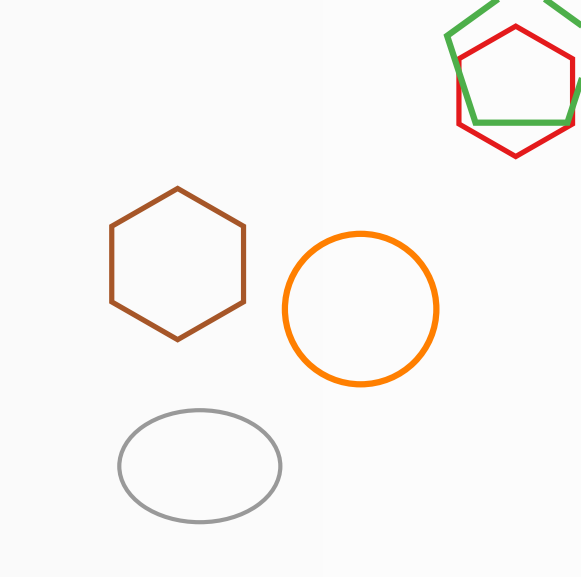[{"shape": "hexagon", "thickness": 2.5, "radius": 0.56, "center": [0.887, 0.841]}, {"shape": "pentagon", "thickness": 3, "radius": 0.67, "center": [0.897, 0.896]}, {"shape": "circle", "thickness": 3, "radius": 0.65, "center": [0.62, 0.464]}, {"shape": "hexagon", "thickness": 2.5, "radius": 0.65, "center": [0.306, 0.542]}, {"shape": "oval", "thickness": 2, "radius": 0.69, "center": [0.344, 0.192]}]